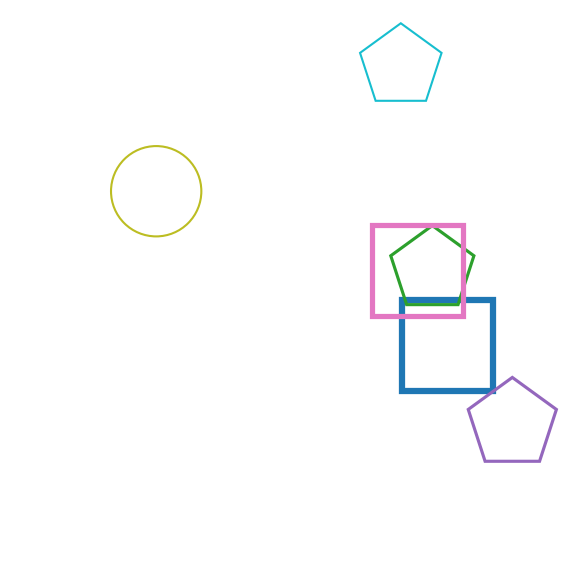[{"shape": "square", "thickness": 3, "radius": 0.39, "center": [0.775, 0.401]}, {"shape": "pentagon", "thickness": 1.5, "radius": 0.38, "center": [0.749, 0.533]}, {"shape": "pentagon", "thickness": 1.5, "radius": 0.4, "center": [0.887, 0.265]}, {"shape": "square", "thickness": 2.5, "radius": 0.39, "center": [0.723, 0.531]}, {"shape": "circle", "thickness": 1, "radius": 0.39, "center": [0.27, 0.668]}, {"shape": "pentagon", "thickness": 1, "radius": 0.37, "center": [0.694, 0.885]}]